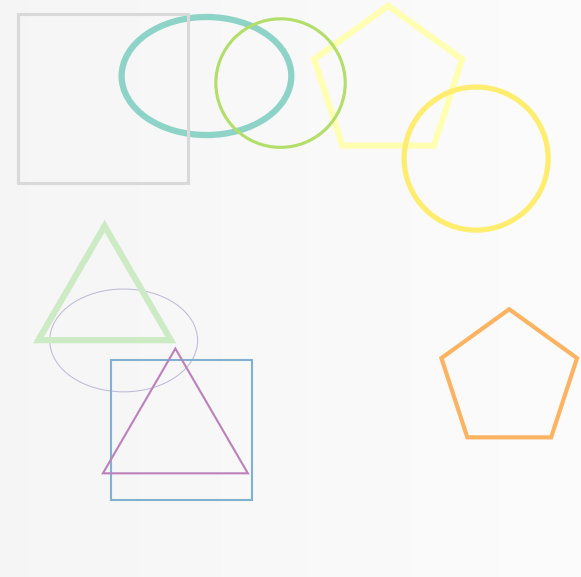[{"shape": "oval", "thickness": 3, "radius": 0.73, "center": [0.355, 0.868]}, {"shape": "pentagon", "thickness": 3, "radius": 0.67, "center": [0.668, 0.855]}, {"shape": "oval", "thickness": 0.5, "radius": 0.64, "center": [0.213, 0.41]}, {"shape": "square", "thickness": 1, "radius": 0.6, "center": [0.312, 0.254]}, {"shape": "pentagon", "thickness": 2, "radius": 0.61, "center": [0.876, 0.341]}, {"shape": "circle", "thickness": 1.5, "radius": 0.56, "center": [0.483, 0.855]}, {"shape": "square", "thickness": 1.5, "radius": 0.73, "center": [0.177, 0.829]}, {"shape": "triangle", "thickness": 1, "radius": 0.72, "center": [0.302, 0.252]}, {"shape": "triangle", "thickness": 3, "radius": 0.66, "center": [0.18, 0.476]}, {"shape": "circle", "thickness": 2.5, "radius": 0.62, "center": [0.819, 0.725]}]